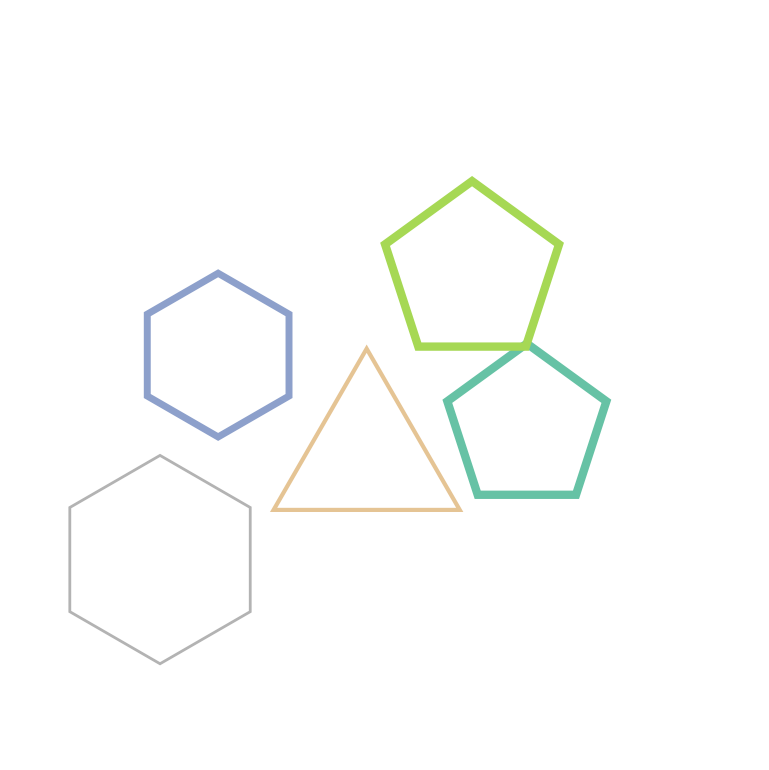[{"shape": "pentagon", "thickness": 3, "radius": 0.54, "center": [0.684, 0.445]}, {"shape": "hexagon", "thickness": 2.5, "radius": 0.53, "center": [0.283, 0.539]}, {"shape": "pentagon", "thickness": 3, "radius": 0.59, "center": [0.613, 0.646]}, {"shape": "triangle", "thickness": 1.5, "radius": 0.7, "center": [0.476, 0.408]}, {"shape": "hexagon", "thickness": 1, "radius": 0.68, "center": [0.208, 0.273]}]